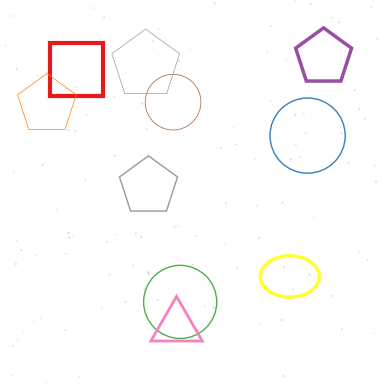[{"shape": "square", "thickness": 3, "radius": 0.34, "center": [0.198, 0.82]}, {"shape": "circle", "thickness": 1, "radius": 0.49, "center": [0.799, 0.648]}, {"shape": "circle", "thickness": 1, "radius": 0.47, "center": [0.468, 0.216]}, {"shape": "pentagon", "thickness": 2.5, "radius": 0.38, "center": [0.841, 0.851]}, {"shape": "pentagon", "thickness": 0.5, "radius": 0.4, "center": [0.122, 0.729]}, {"shape": "oval", "thickness": 2.5, "radius": 0.38, "center": [0.753, 0.282]}, {"shape": "circle", "thickness": 0.5, "radius": 0.36, "center": [0.45, 0.735]}, {"shape": "triangle", "thickness": 2, "radius": 0.39, "center": [0.459, 0.153]}, {"shape": "pentagon", "thickness": 1, "radius": 0.4, "center": [0.386, 0.516]}, {"shape": "pentagon", "thickness": 0.5, "radius": 0.46, "center": [0.378, 0.832]}]